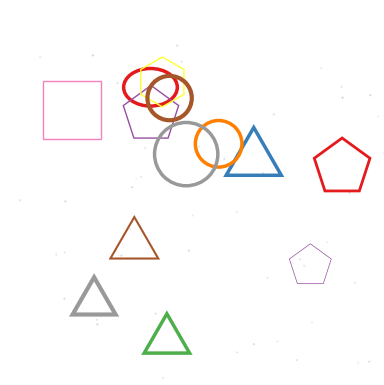[{"shape": "oval", "thickness": 2.5, "radius": 0.35, "center": [0.391, 0.773]}, {"shape": "pentagon", "thickness": 2, "radius": 0.38, "center": [0.889, 0.566]}, {"shape": "triangle", "thickness": 2.5, "radius": 0.41, "center": [0.659, 0.586]}, {"shape": "triangle", "thickness": 2.5, "radius": 0.34, "center": [0.433, 0.117]}, {"shape": "pentagon", "thickness": 1, "radius": 0.38, "center": [0.392, 0.702]}, {"shape": "pentagon", "thickness": 0.5, "radius": 0.29, "center": [0.806, 0.31]}, {"shape": "circle", "thickness": 2.5, "radius": 0.3, "center": [0.568, 0.627]}, {"shape": "hexagon", "thickness": 1, "radius": 0.32, "center": [0.422, 0.787]}, {"shape": "circle", "thickness": 3, "radius": 0.29, "center": [0.441, 0.745]}, {"shape": "triangle", "thickness": 1.5, "radius": 0.36, "center": [0.349, 0.364]}, {"shape": "square", "thickness": 1, "radius": 0.38, "center": [0.187, 0.715]}, {"shape": "circle", "thickness": 2.5, "radius": 0.41, "center": [0.484, 0.6]}, {"shape": "triangle", "thickness": 3, "radius": 0.32, "center": [0.244, 0.215]}]